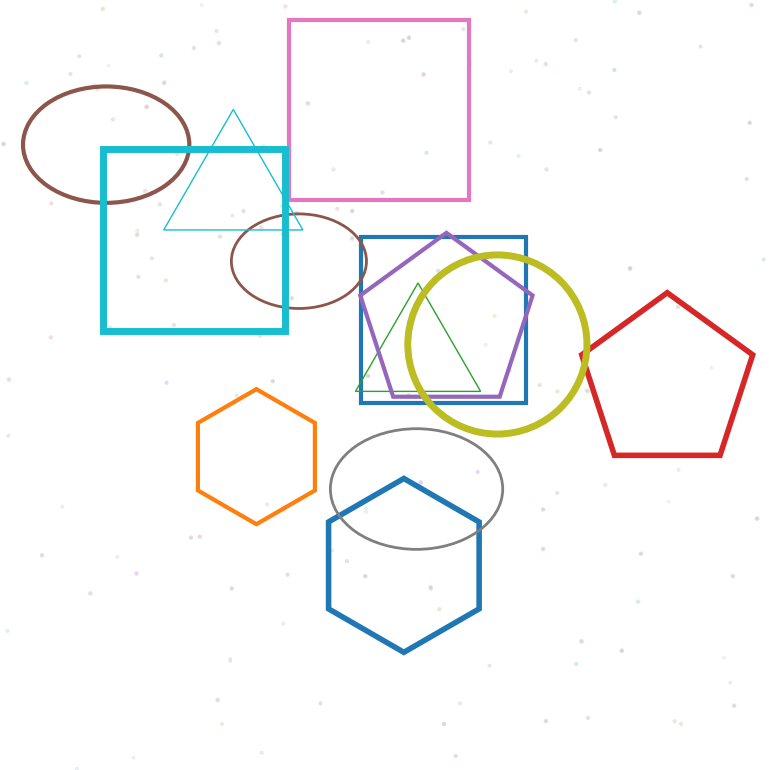[{"shape": "square", "thickness": 1.5, "radius": 0.54, "center": [0.576, 0.585]}, {"shape": "hexagon", "thickness": 2, "radius": 0.56, "center": [0.524, 0.266]}, {"shape": "hexagon", "thickness": 1.5, "radius": 0.44, "center": [0.333, 0.407]}, {"shape": "triangle", "thickness": 0.5, "radius": 0.47, "center": [0.543, 0.539]}, {"shape": "pentagon", "thickness": 2, "radius": 0.58, "center": [0.867, 0.503]}, {"shape": "pentagon", "thickness": 1.5, "radius": 0.59, "center": [0.58, 0.58]}, {"shape": "oval", "thickness": 1.5, "radius": 0.54, "center": [0.138, 0.812]}, {"shape": "oval", "thickness": 1, "radius": 0.44, "center": [0.388, 0.661]}, {"shape": "square", "thickness": 1.5, "radius": 0.58, "center": [0.492, 0.857]}, {"shape": "oval", "thickness": 1, "radius": 0.56, "center": [0.541, 0.365]}, {"shape": "circle", "thickness": 2.5, "radius": 0.58, "center": [0.646, 0.553]}, {"shape": "triangle", "thickness": 0.5, "radius": 0.52, "center": [0.303, 0.754]}, {"shape": "square", "thickness": 2.5, "radius": 0.59, "center": [0.252, 0.688]}]